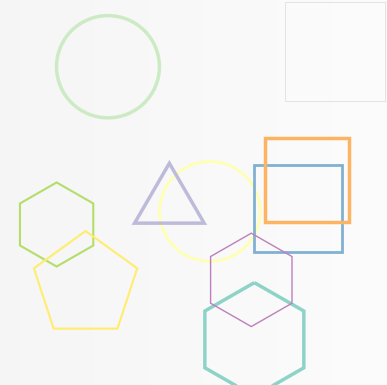[{"shape": "hexagon", "thickness": 2.5, "radius": 0.74, "center": [0.656, 0.118]}, {"shape": "circle", "thickness": 2, "radius": 0.65, "center": [0.541, 0.451]}, {"shape": "triangle", "thickness": 2.5, "radius": 0.52, "center": [0.437, 0.472]}, {"shape": "square", "thickness": 2, "radius": 0.57, "center": [0.768, 0.458]}, {"shape": "square", "thickness": 2.5, "radius": 0.54, "center": [0.792, 0.533]}, {"shape": "hexagon", "thickness": 1.5, "radius": 0.55, "center": [0.146, 0.417]}, {"shape": "square", "thickness": 0.5, "radius": 0.64, "center": [0.865, 0.867]}, {"shape": "hexagon", "thickness": 1, "radius": 0.61, "center": [0.648, 0.273]}, {"shape": "circle", "thickness": 2.5, "radius": 0.66, "center": [0.279, 0.827]}, {"shape": "pentagon", "thickness": 1.5, "radius": 0.7, "center": [0.221, 0.26]}]